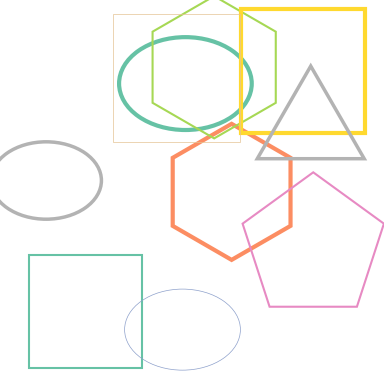[{"shape": "oval", "thickness": 3, "radius": 0.86, "center": [0.482, 0.783]}, {"shape": "square", "thickness": 1.5, "radius": 0.74, "center": [0.222, 0.19]}, {"shape": "hexagon", "thickness": 3, "radius": 0.88, "center": [0.602, 0.502]}, {"shape": "oval", "thickness": 0.5, "radius": 0.75, "center": [0.474, 0.144]}, {"shape": "pentagon", "thickness": 1.5, "radius": 0.96, "center": [0.814, 0.359]}, {"shape": "hexagon", "thickness": 1.5, "radius": 0.92, "center": [0.556, 0.825]}, {"shape": "square", "thickness": 3, "radius": 0.8, "center": [0.786, 0.815]}, {"shape": "square", "thickness": 0.5, "radius": 0.83, "center": [0.459, 0.797]}, {"shape": "oval", "thickness": 2.5, "radius": 0.72, "center": [0.12, 0.531]}, {"shape": "triangle", "thickness": 2.5, "radius": 0.8, "center": [0.807, 0.668]}]